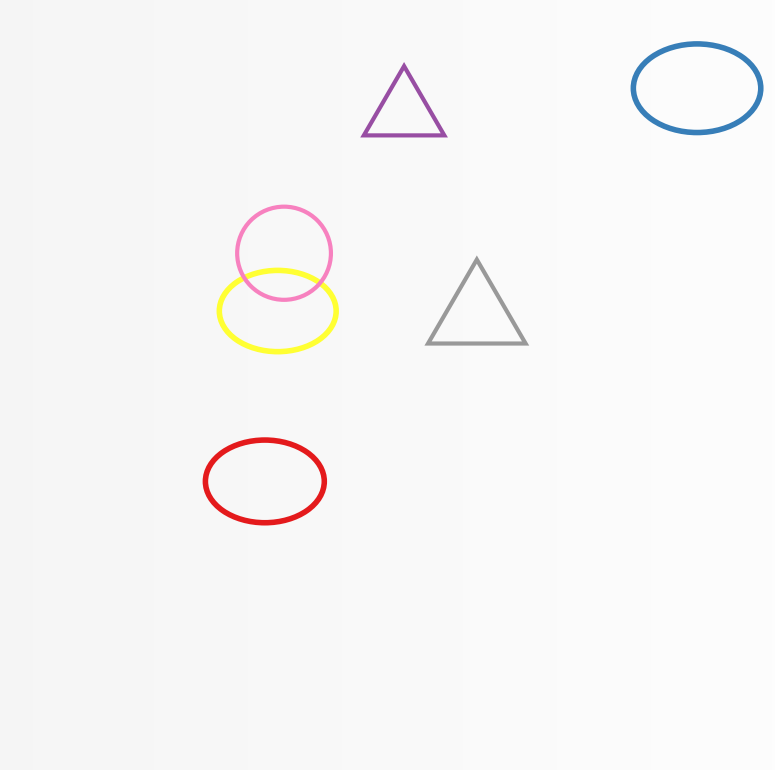[{"shape": "oval", "thickness": 2, "radius": 0.38, "center": [0.342, 0.375]}, {"shape": "oval", "thickness": 2, "radius": 0.41, "center": [0.899, 0.885]}, {"shape": "triangle", "thickness": 1.5, "radius": 0.3, "center": [0.521, 0.854]}, {"shape": "oval", "thickness": 2, "radius": 0.38, "center": [0.358, 0.596]}, {"shape": "circle", "thickness": 1.5, "radius": 0.3, "center": [0.367, 0.671]}, {"shape": "triangle", "thickness": 1.5, "radius": 0.36, "center": [0.615, 0.59]}]